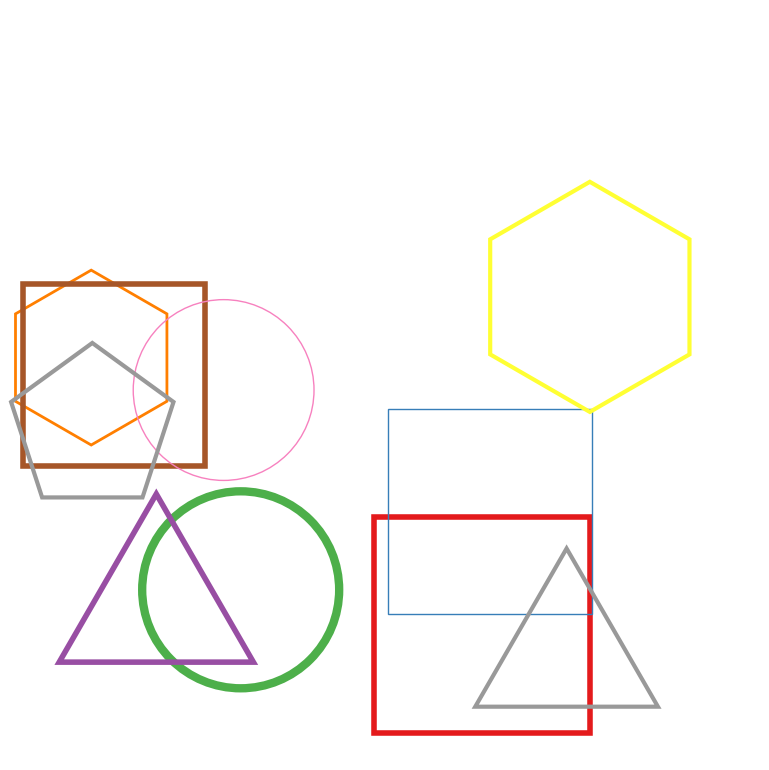[{"shape": "square", "thickness": 2, "radius": 0.7, "center": [0.626, 0.188]}, {"shape": "square", "thickness": 0.5, "radius": 0.66, "center": [0.636, 0.336]}, {"shape": "circle", "thickness": 3, "radius": 0.64, "center": [0.313, 0.234]}, {"shape": "triangle", "thickness": 2, "radius": 0.73, "center": [0.203, 0.213]}, {"shape": "hexagon", "thickness": 1, "radius": 0.57, "center": [0.118, 0.536]}, {"shape": "hexagon", "thickness": 1.5, "radius": 0.75, "center": [0.766, 0.614]}, {"shape": "square", "thickness": 2, "radius": 0.59, "center": [0.148, 0.513]}, {"shape": "circle", "thickness": 0.5, "radius": 0.59, "center": [0.29, 0.493]}, {"shape": "pentagon", "thickness": 1.5, "radius": 0.55, "center": [0.12, 0.444]}, {"shape": "triangle", "thickness": 1.5, "radius": 0.68, "center": [0.736, 0.151]}]